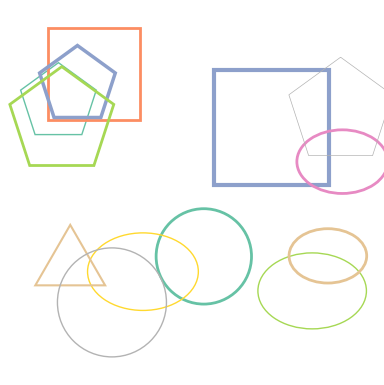[{"shape": "pentagon", "thickness": 1, "radius": 0.52, "center": [0.152, 0.734]}, {"shape": "circle", "thickness": 2, "radius": 0.62, "center": [0.529, 0.334]}, {"shape": "square", "thickness": 2, "radius": 0.6, "center": [0.244, 0.807]}, {"shape": "square", "thickness": 3, "radius": 0.74, "center": [0.706, 0.669]}, {"shape": "pentagon", "thickness": 2.5, "radius": 0.52, "center": [0.201, 0.778]}, {"shape": "oval", "thickness": 2, "radius": 0.59, "center": [0.889, 0.58]}, {"shape": "oval", "thickness": 1, "radius": 0.7, "center": [0.811, 0.244]}, {"shape": "pentagon", "thickness": 2, "radius": 0.71, "center": [0.161, 0.685]}, {"shape": "oval", "thickness": 1, "radius": 0.72, "center": [0.371, 0.294]}, {"shape": "triangle", "thickness": 1.5, "radius": 0.52, "center": [0.182, 0.311]}, {"shape": "oval", "thickness": 2, "radius": 0.5, "center": [0.852, 0.335]}, {"shape": "circle", "thickness": 1, "radius": 0.71, "center": [0.291, 0.215]}, {"shape": "pentagon", "thickness": 0.5, "radius": 0.71, "center": [0.885, 0.71]}]